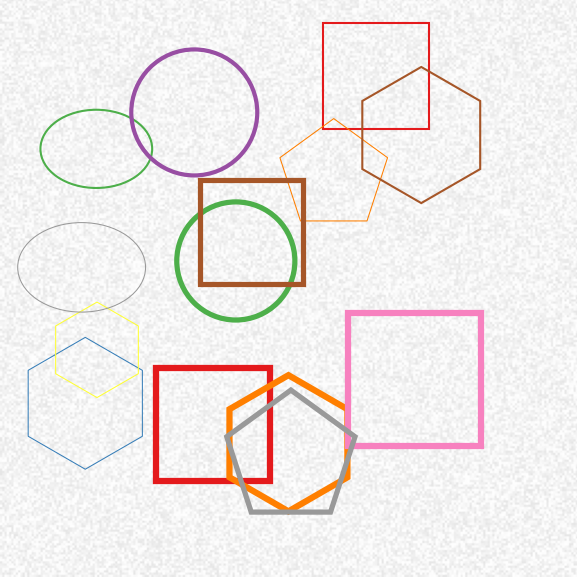[{"shape": "square", "thickness": 1, "radius": 0.46, "center": [0.651, 0.867]}, {"shape": "square", "thickness": 3, "radius": 0.49, "center": [0.369, 0.264]}, {"shape": "hexagon", "thickness": 0.5, "radius": 0.57, "center": [0.148, 0.301]}, {"shape": "circle", "thickness": 2.5, "radius": 0.51, "center": [0.408, 0.547]}, {"shape": "oval", "thickness": 1, "radius": 0.48, "center": [0.167, 0.741]}, {"shape": "circle", "thickness": 2, "radius": 0.55, "center": [0.336, 0.804]}, {"shape": "hexagon", "thickness": 3, "radius": 0.59, "center": [0.499, 0.232]}, {"shape": "pentagon", "thickness": 0.5, "radius": 0.49, "center": [0.578, 0.696]}, {"shape": "hexagon", "thickness": 0.5, "radius": 0.41, "center": [0.168, 0.393]}, {"shape": "hexagon", "thickness": 1, "radius": 0.59, "center": [0.729, 0.765]}, {"shape": "square", "thickness": 2.5, "radius": 0.45, "center": [0.435, 0.597]}, {"shape": "square", "thickness": 3, "radius": 0.58, "center": [0.717, 0.343]}, {"shape": "pentagon", "thickness": 2.5, "radius": 0.58, "center": [0.504, 0.207]}, {"shape": "oval", "thickness": 0.5, "radius": 0.55, "center": [0.141, 0.536]}]